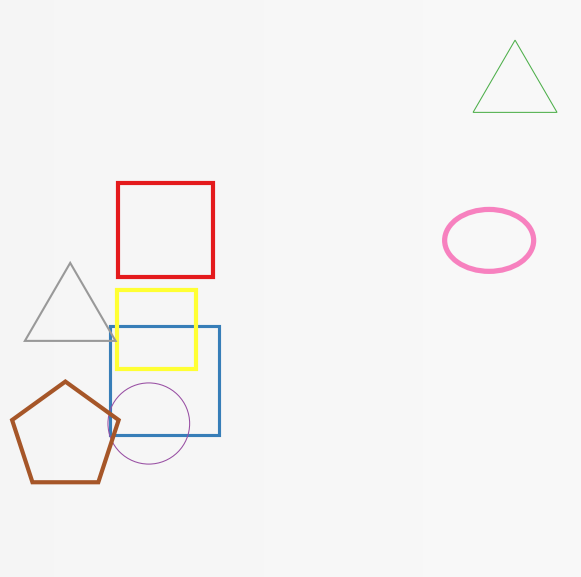[{"shape": "square", "thickness": 2, "radius": 0.41, "center": [0.285, 0.6]}, {"shape": "square", "thickness": 1.5, "radius": 0.47, "center": [0.282, 0.34]}, {"shape": "triangle", "thickness": 0.5, "radius": 0.42, "center": [0.886, 0.846]}, {"shape": "circle", "thickness": 0.5, "radius": 0.35, "center": [0.256, 0.266]}, {"shape": "square", "thickness": 2, "radius": 0.34, "center": [0.27, 0.428]}, {"shape": "pentagon", "thickness": 2, "radius": 0.48, "center": [0.112, 0.242]}, {"shape": "oval", "thickness": 2.5, "radius": 0.38, "center": [0.842, 0.583]}, {"shape": "triangle", "thickness": 1, "radius": 0.45, "center": [0.121, 0.454]}]